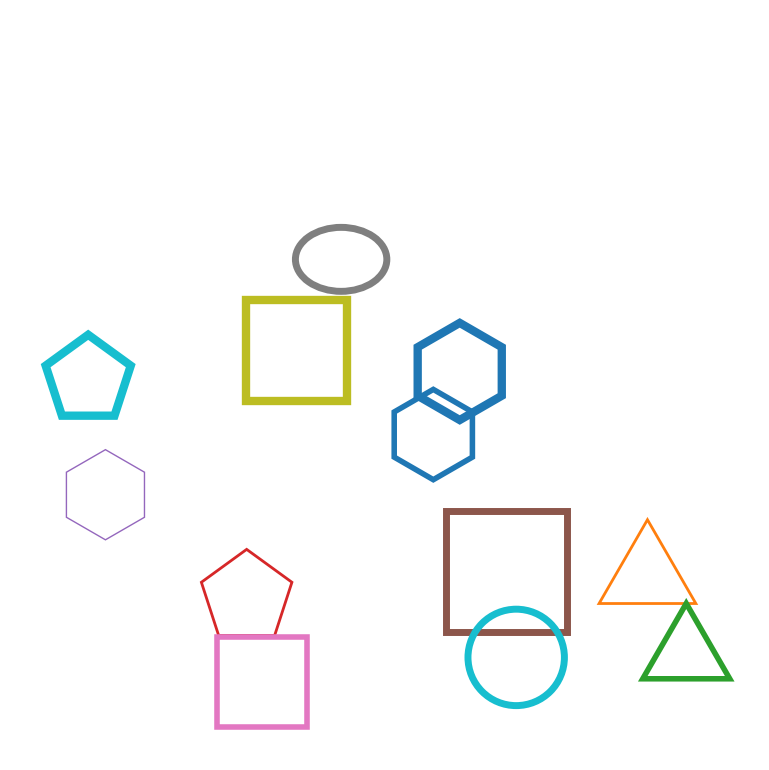[{"shape": "hexagon", "thickness": 2, "radius": 0.29, "center": [0.563, 0.436]}, {"shape": "hexagon", "thickness": 3, "radius": 0.32, "center": [0.597, 0.518]}, {"shape": "triangle", "thickness": 1, "radius": 0.36, "center": [0.841, 0.252]}, {"shape": "triangle", "thickness": 2, "radius": 0.33, "center": [0.891, 0.151]}, {"shape": "pentagon", "thickness": 1, "radius": 0.31, "center": [0.32, 0.225]}, {"shape": "hexagon", "thickness": 0.5, "radius": 0.29, "center": [0.137, 0.357]}, {"shape": "square", "thickness": 2.5, "radius": 0.39, "center": [0.658, 0.258]}, {"shape": "square", "thickness": 2, "radius": 0.29, "center": [0.34, 0.115]}, {"shape": "oval", "thickness": 2.5, "radius": 0.3, "center": [0.443, 0.663]}, {"shape": "square", "thickness": 3, "radius": 0.33, "center": [0.385, 0.545]}, {"shape": "pentagon", "thickness": 3, "radius": 0.29, "center": [0.115, 0.507]}, {"shape": "circle", "thickness": 2.5, "radius": 0.31, "center": [0.67, 0.146]}]